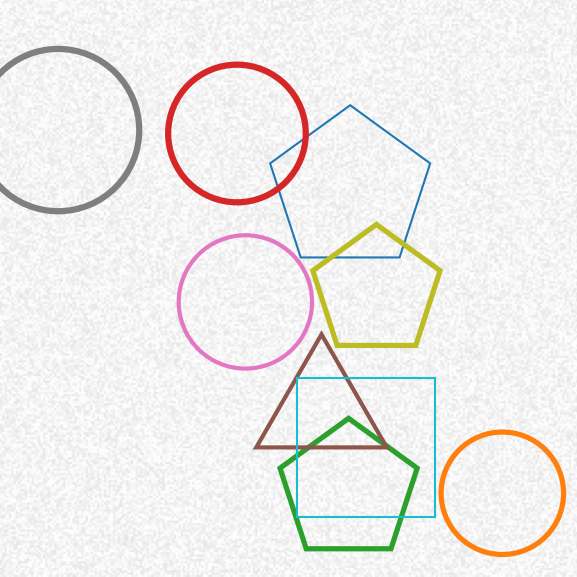[{"shape": "pentagon", "thickness": 1, "radius": 0.73, "center": [0.606, 0.671]}, {"shape": "circle", "thickness": 2.5, "radius": 0.53, "center": [0.87, 0.145]}, {"shape": "pentagon", "thickness": 2.5, "radius": 0.62, "center": [0.604, 0.15]}, {"shape": "circle", "thickness": 3, "radius": 0.6, "center": [0.41, 0.768]}, {"shape": "triangle", "thickness": 2, "radius": 0.65, "center": [0.557, 0.29]}, {"shape": "circle", "thickness": 2, "radius": 0.58, "center": [0.425, 0.476]}, {"shape": "circle", "thickness": 3, "radius": 0.7, "center": [0.101, 0.774]}, {"shape": "pentagon", "thickness": 2.5, "radius": 0.58, "center": [0.652, 0.495]}, {"shape": "square", "thickness": 1, "radius": 0.6, "center": [0.634, 0.224]}]